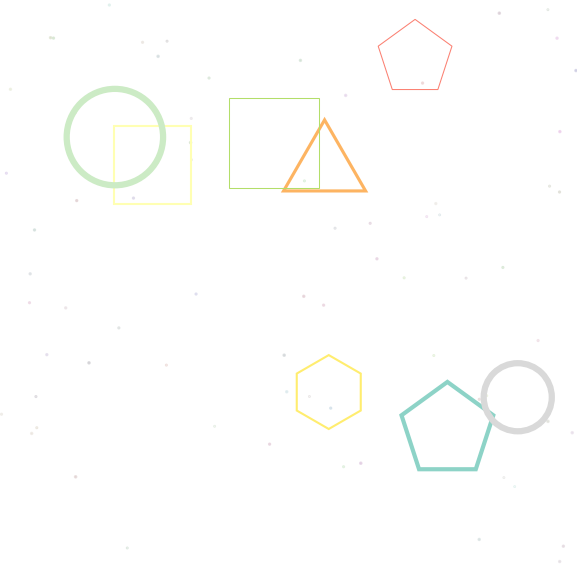[{"shape": "pentagon", "thickness": 2, "radius": 0.42, "center": [0.775, 0.254]}, {"shape": "square", "thickness": 1, "radius": 0.34, "center": [0.264, 0.713]}, {"shape": "pentagon", "thickness": 0.5, "radius": 0.34, "center": [0.719, 0.898]}, {"shape": "triangle", "thickness": 1.5, "radius": 0.41, "center": [0.562, 0.71]}, {"shape": "square", "thickness": 0.5, "radius": 0.39, "center": [0.475, 0.752]}, {"shape": "circle", "thickness": 3, "radius": 0.29, "center": [0.897, 0.311]}, {"shape": "circle", "thickness": 3, "radius": 0.42, "center": [0.199, 0.762]}, {"shape": "hexagon", "thickness": 1, "radius": 0.32, "center": [0.569, 0.32]}]